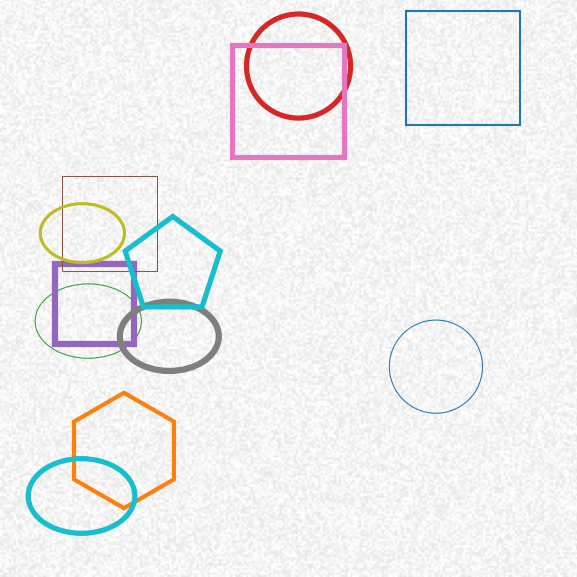[{"shape": "square", "thickness": 1, "radius": 0.49, "center": [0.802, 0.881]}, {"shape": "circle", "thickness": 0.5, "radius": 0.4, "center": [0.755, 0.364]}, {"shape": "hexagon", "thickness": 2, "radius": 0.5, "center": [0.215, 0.219]}, {"shape": "oval", "thickness": 0.5, "radius": 0.46, "center": [0.153, 0.443]}, {"shape": "circle", "thickness": 2.5, "radius": 0.45, "center": [0.517, 0.885]}, {"shape": "square", "thickness": 3, "radius": 0.34, "center": [0.164, 0.473]}, {"shape": "square", "thickness": 0.5, "radius": 0.41, "center": [0.19, 0.613]}, {"shape": "square", "thickness": 2.5, "radius": 0.48, "center": [0.498, 0.825]}, {"shape": "oval", "thickness": 3, "radius": 0.43, "center": [0.293, 0.417]}, {"shape": "oval", "thickness": 1.5, "radius": 0.36, "center": [0.143, 0.595]}, {"shape": "oval", "thickness": 2.5, "radius": 0.46, "center": [0.141, 0.14]}, {"shape": "pentagon", "thickness": 2.5, "radius": 0.43, "center": [0.299, 0.538]}]